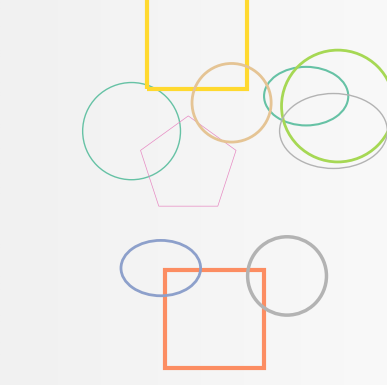[{"shape": "circle", "thickness": 1, "radius": 0.63, "center": [0.34, 0.659]}, {"shape": "oval", "thickness": 1.5, "radius": 0.54, "center": [0.79, 0.75]}, {"shape": "square", "thickness": 3, "radius": 0.64, "center": [0.553, 0.172]}, {"shape": "oval", "thickness": 2, "radius": 0.51, "center": [0.415, 0.304]}, {"shape": "pentagon", "thickness": 0.5, "radius": 0.65, "center": [0.486, 0.569]}, {"shape": "circle", "thickness": 2, "radius": 0.73, "center": [0.872, 0.725]}, {"shape": "square", "thickness": 3, "radius": 0.65, "center": [0.508, 0.897]}, {"shape": "circle", "thickness": 2, "radius": 0.51, "center": [0.598, 0.733]}, {"shape": "circle", "thickness": 2.5, "radius": 0.51, "center": [0.741, 0.283]}, {"shape": "oval", "thickness": 1, "radius": 0.7, "center": [0.861, 0.66]}]